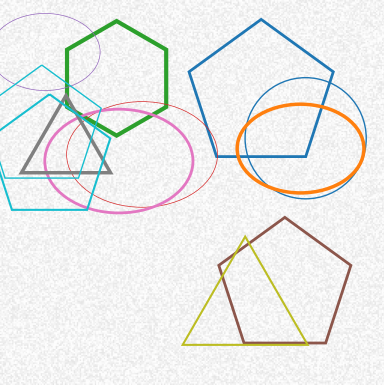[{"shape": "pentagon", "thickness": 2, "radius": 0.99, "center": [0.678, 0.753]}, {"shape": "circle", "thickness": 1, "radius": 0.79, "center": [0.794, 0.641]}, {"shape": "oval", "thickness": 2.5, "radius": 0.82, "center": [0.781, 0.614]}, {"shape": "hexagon", "thickness": 3, "radius": 0.74, "center": [0.303, 0.797]}, {"shape": "oval", "thickness": 0.5, "radius": 0.98, "center": [0.369, 0.599]}, {"shape": "oval", "thickness": 0.5, "radius": 0.72, "center": [0.117, 0.865]}, {"shape": "pentagon", "thickness": 2, "radius": 0.9, "center": [0.74, 0.255]}, {"shape": "oval", "thickness": 2, "radius": 0.96, "center": [0.309, 0.582]}, {"shape": "triangle", "thickness": 2.5, "radius": 0.67, "center": [0.171, 0.618]}, {"shape": "triangle", "thickness": 1.5, "radius": 0.94, "center": [0.637, 0.198]}, {"shape": "pentagon", "thickness": 1.5, "radius": 0.83, "center": [0.129, 0.589]}, {"shape": "pentagon", "thickness": 1, "radius": 0.81, "center": [0.108, 0.669]}]